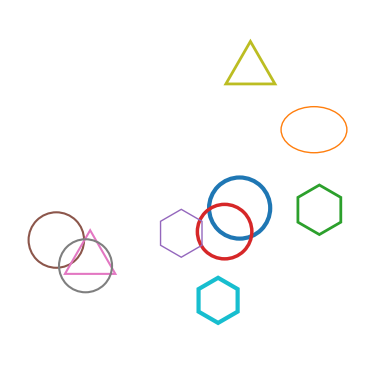[{"shape": "circle", "thickness": 3, "radius": 0.4, "center": [0.622, 0.46]}, {"shape": "oval", "thickness": 1, "radius": 0.43, "center": [0.816, 0.663]}, {"shape": "hexagon", "thickness": 2, "radius": 0.32, "center": [0.829, 0.455]}, {"shape": "circle", "thickness": 2.5, "radius": 0.35, "center": [0.583, 0.398]}, {"shape": "hexagon", "thickness": 1, "radius": 0.31, "center": [0.471, 0.394]}, {"shape": "circle", "thickness": 1.5, "radius": 0.36, "center": [0.146, 0.377]}, {"shape": "triangle", "thickness": 1.5, "radius": 0.38, "center": [0.234, 0.326]}, {"shape": "circle", "thickness": 1.5, "radius": 0.34, "center": [0.222, 0.31]}, {"shape": "triangle", "thickness": 2, "radius": 0.37, "center": [0.65, 0.819]}, {"shape": "hexagon", "thickness": 3, "radius": 0.29, "center": [0.566, 0.22]}]